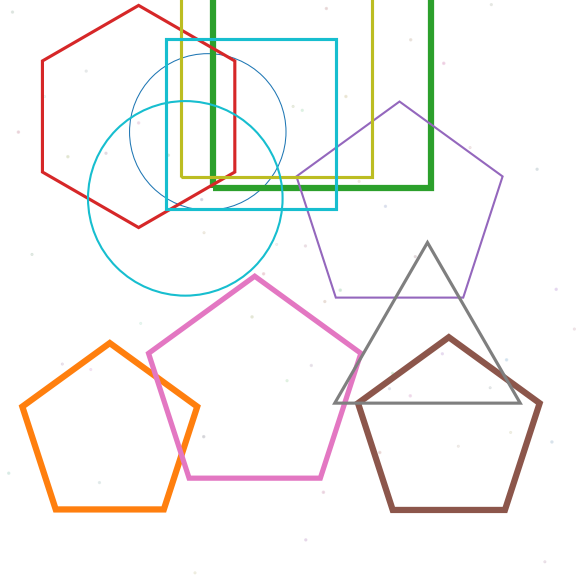[{"shape": "circle", "thickness": 0.5, "radius": 0.68, "center": [0.36, 0.771]}, {"shape": "pentagon", "thickness": 3, "radius": 0.8, "center": [0.19, 0.246]}, {"shape": "square", "thickness": 3, "radius": 0.94, "center": [0.558, 0.861]}, {"shape": "hexagon", "thickness": 1.5, "radius": 0.96, "center": [0.24, 0.797]}, {"shape": "pentagon", "thickness": 1, "radius": 0.94, "center": [0.692, 0.636]}, {"shape": "pentagon", "thickness": 3, "radius": 0.83, "center": [0.777, 0.25]}, {"shape": "pentagon", "thickness": 2.5, "radius": 0.97, "center": [0.441, 0.328]}, {"shape": "triangle", "thickness": 1.5, "radius": 0.93, "center": [0.74, 0.394]}, {"shape": "square", "thickness": 1.5, "radius": 0.82, "center": [0.478, 0.857]}, {"shape": "square", "thickness": 1.5, "radius": 0.73, "center": [0.435, 0.785]}, {"shape": "circle", "thickness": 1, "radius": 0.84, "center": [0.321, 0.656]}]